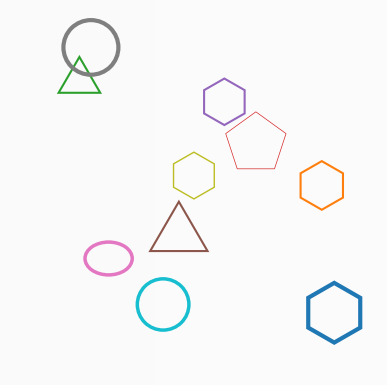[{"shape": "hexagon", "thickness": 3, "radius": 0.39, "center": [0.863, 0.188]}, {"shape": "hexagon", "thickness": 1.5, "radius": 0.32, "center": [0.83, 0.518]}, {"shape": "triangle", "thickness": 1.5, "radius": 0.31, "center": [0.205, 0.79]}, {"shape": "pentagon", "thickness": 0.5, "radius": 0.41, "center": [0.66, 0.628]}, {"shape": "hexagon", "thickness": 1.5, "radius": 0.3, "center": [0.579, 0.736]}, {"shape": "triangle", "thickness": 1.5, "radius": 0.43, "center": [0.462, 0.391]}, {"shape": "oval", "thickness": 2.5, "radius": 0.3, "center": [0.28, 0.329]}, {"shape": "circle", "thickness": 3, "radius": 0.35, "center": [0.235, 0.877]}, {"shape": "hexagon", "thickness": 1, "radius": 0.3, "center": [0.5, 0.544]}, {"shape": "circle", "thickness": 2.5, "radius": 0.33, "center": [0.421, 0.209]}]